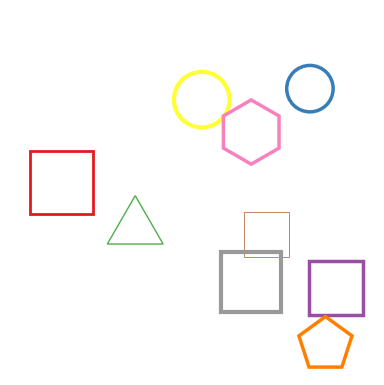[{"shape": "square", "thickness": 2, "radius": 0.41, "center": [0.159, 0.525]}, {"shape": "circle", "thickness": 2.5, "radius": 0.3, "center": [0.805, 0.77]}, {"shape": "triangle", "thickness": 1, "radius": 0.42, "center": [0.351, 0.408]}, {"shape": "square", "thickness": 2.5, "radius": 0.35, "center": [0.873, 0.253]}, {"shape": "pentagon", "thickness": 2.5, "radius": 0.36, "center": [0.845, 0.105]}, {"shape": "circle", "thickness": 3, "radius": 0.36, "center": [0.524, 0.741]}, {"shape": "square", "thickness": 0.5, "radius": 0.29, "center": [0.692, 0.391]}, {"shape": "hexagon", "thickness": 2.5, "radius": 0.42, "center": [0.653, 0.657]}, {"shape": "square", "thickness": 3, "radius": 0.39, "center": [0.652, 0.267]}]